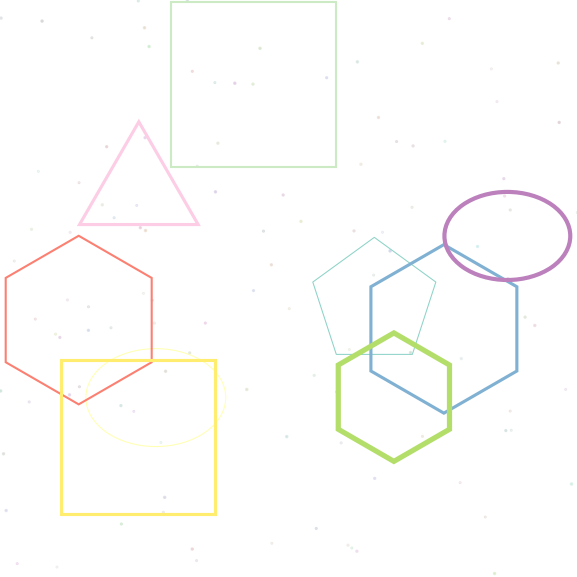[{"shape": "pentagon", "thickness": 0.5, "radius": 0.56, "center": [0.648, 0.476]}, {"shape": "oval", "thickness": 0.5, "radius": 0.61, "center": [0.27, 0.311]}, {"shape": "hexagon", "thickness": 1, "radius": 0.73, "center": [0.136, 0.445]}, {"shape": "hexagon", "thickness": 1.5, "radius": 0.73, "center": [0.769, 0.43]}, {"shape": "hexagon", "thickness": 2.5, "radius": 0.56, "center": [0.682, 0.311]}, {"shape": "triangle", "thickness": 1.5, "radius": 0.59, "center": [0.24, 0.67]}, {"shape": "oval", "thickness": 2, "radius": 0.54, "center": [0.879, 0.591]}, {"shape": "square", "thickness": 1, "radius": 0.71, "center": [0.439, 0.852]}, {"shape": "square", "thickness": 1.5, "radius": 0.67, "center": [0.239, 0.242]}]